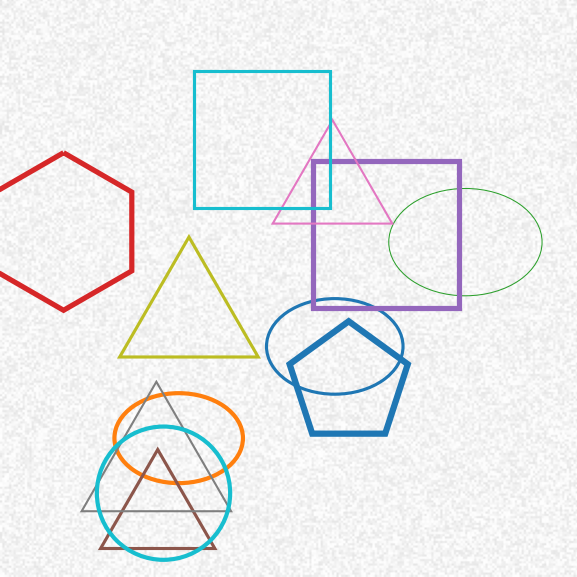[{"shape": "oval", "thickness": 1.5, "radius": 0.59, "center": [0.58, 0.399]}, {"shape": "pentagon", "thickness": 3, "radius": 0.54, "center": [0.604, 0.335]}, {"shape": "oval", "thickness": 2, "radius": 0.56, "center": [0.309, 0.24]}, {"shape": "oval", "thickness": 0.5, "radius": 0.66, "center": [0.806, 0.58]}, {"shape": "hexagon", "thickness": 2.5, "radius": 0.68, "center": [0.11, 0.598]}, {"shape": "square", "thickness": 2.5, "radius": 0.64, "center": [0.668, 0.593]}, {"shape": "triangle", "thickness": 1.5, "radius": 0.57, "center": [0.273, 0.106]}, {"shape": "triangle", "thickness": 1, "radius": 0.6, "center": [0.576, 0.672]}, {"shape": "triangle", "thickness": 1, "radius": 0.75, "center": [0.271, 0.189]}, {"shape": "triangle", "thickness": 1.5, "radius": 0.69, "center": [0.327, 0.45]}, {"shape": "circle", "thickness": 2, "radius": 0.58, "center": [0.283, 0.145]}, {"shape": "square", "thickness": 1.5, "radius": 0.59, "center": [0.453, 0.758]}]